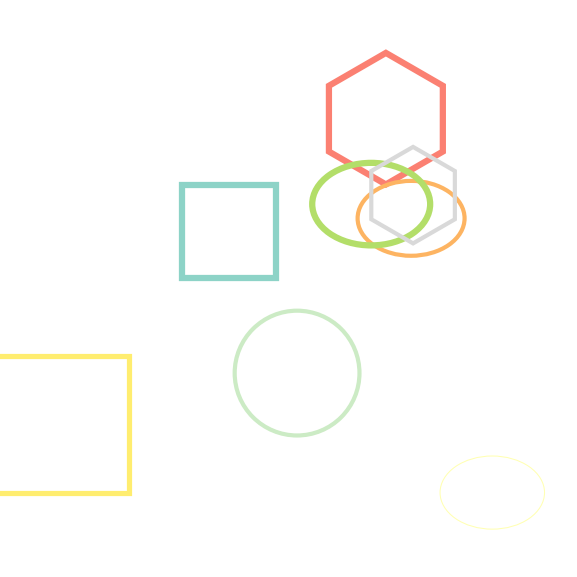[{"shape": "square", "thickness": 3, "radius": 0.4, "center": [0.396, 0.598]}, {"shape": "oval", "thickness": 0.5, "radius": 0.45, "center": [0.852, 0.146]}, {"shape": "hexagon", "thickness": 3, "radius": 0.57, "center": [0.668, 0.794]}, {"shape": "oval", "thickness": 2, "radius": 0.46, "center": [0.712, 0.621]}, {"shape": "oval", "thickness": 3, "radius": 0.51, "center": [0.643, 0.646]}, {"shape": "hexagon", "thickness": 2, "radius": 0.42, "center": [0.715, 0.661]}, {"shape": "circle", "thickness": 2, "radius": 0.54, "center": [0.514, 0.353]}, {"shape": "square", "thickness": 2.5, "radius": 0.59, "center": [0.105, 0.265]}]